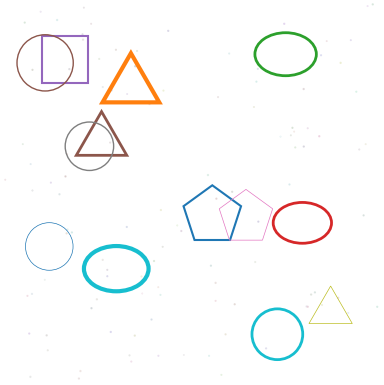[{"shape": "pentagon", "thickness": 1.5, "radius": 0.39, "center": [0.551, 0.44]}, {"shape": "circle", "thickness": 0.5, "radius": 0.31, "center": [0.128, 0.36]}, {"shape": "triangle", "thickness": 3, "radius": 0.43, "center": [0.34, 0.777]}, {"shape": "oval", "thickness": 2, "radius": 0.4, "center": [0.742, 0.859]}, {"shape": "oval", "thickness": 2, "radius": 0.38, "center": [0.785, 0.421]}, {"shape": "square", "thickness": 1.5, "radius": 0.3, "center": [0.17, 0.845]}, {"shape": "triangle", "thickness": 2, "radius": 0.38, "center": [0.264, 0.634]}, {"shape": "circle", "thickness": 1, "radius": 0.37, "center": [0.117, 0.837]}, {"shape": "pentagon", "thickness": 0.5, "radius": 0.36, "center": [0.639, 0.435]}, {"shape": "circle", "thickness": 1, "radius": 0.31, "center": [0.232, 0.62]}, {"shape": "triangle", "thickness": 0.5, "radius": 0.32, "center": [0.859, 0.192]}, {"shape": "circle", "thickness": 2, "radius": 0.33, "center": [0.72, 0.132]}, {"shape": "oval", "thickness": 3, "radius": 0.42, "center": [0.302, 0.302]}]